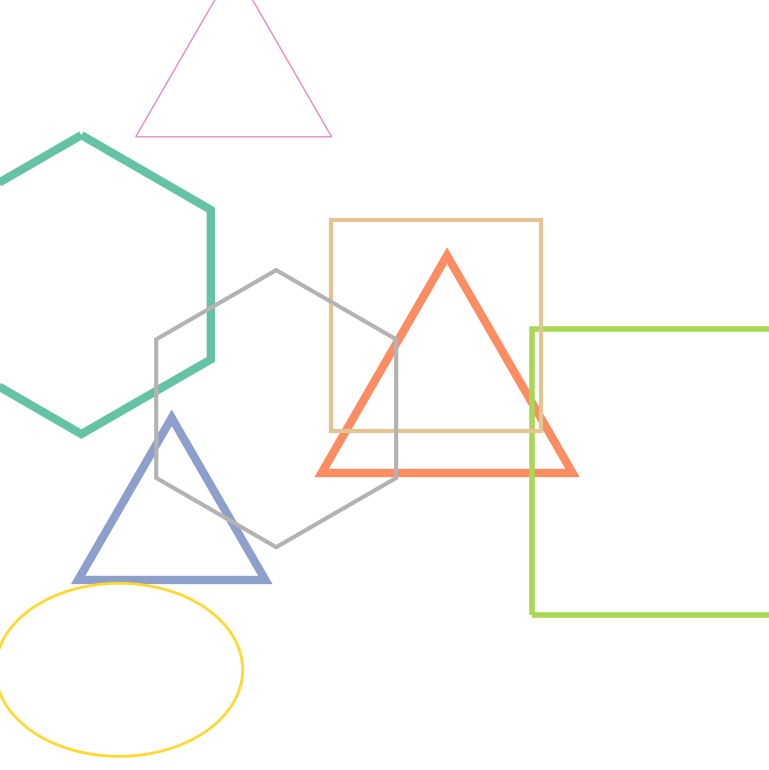[{"shape": "hexagon", "thickness": 3, "radius": 0.97, "center": [0.106, 0.63]}, {"shape": "triangle", "thickness": 3, "radius": 0.94, "center": [0.581, 0.48]}, {"shape": "triangle", "thickness": 3, "radius": 0.7, "center": [0.223, 0.317]}, {"shape": "triangle", "thickness": 0.5, "radius": 0.73, "center": [0.303, 0.896]}, {"shape": "square", "thickness": 2, "radius": 0.93, "center": [0.877, 0.387]}, {"shape": "oval", "thickness": 1, "radius": 0.8, "center": [0.155, 0.13]}, {"shape": "square", "thickness": 1.5, "radius": 0.68, "center": [0.566, 0.577]}, {"shape": "hexagon", "thickness": 1.5, "radius": 0.9, "center": [0.359, 0.469]}]